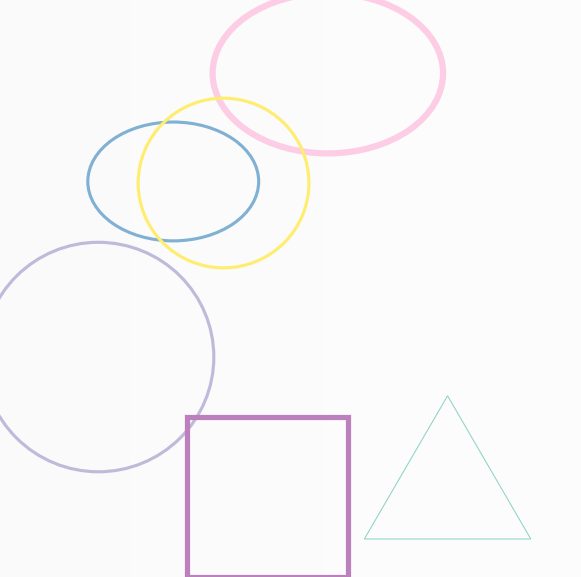[{"shape": "triangle", "thickness": 0.5, "radius": 0.83, "center": [0.77, 0.148]}, {"shape": "circle", "thickness": 1.5, "radius": 0.99, "center": [0.169, 0.381]}, {"shape": "oval", "thickness": 1.5, "radius": 0.73, "center": [0.298, 0.685]}, {"shape": "oval", "thickness": 3, "radius": 0.99, "center": [0.564, 0.872]}, {"shape": "square", "thickness": 2.5, "radius": 0.69, "center": [0.46, 0.139]}, {"shape": "circle", "thickness": 1.5, "radius": 0.73, "center": [0.385, 0.682]}]